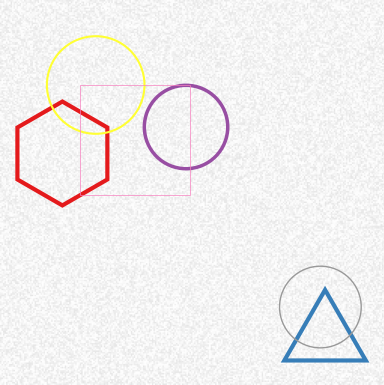[{"shape": "hexagon", "thickness": 3, "radius": 0.67, "center": [0.162, 0.601]}, {"shape": "triangle", "thickness": 3, "radius": 0.61, "center": [0.844, 0.125]}, {"shape": "circle", "thickness": 2.5, "radius": 0.54, "center": [0.483, 0.67]}, {"shape": "circle", "thickness": 1.5, "radius": 0.63, "center": [0.249, 0.779]}, {"shape": "square", "thickness": 0.5, "radius": 0.71, "center": [0.35, 0.635]}, {"shape": "circle", "thickness": 1, "radius": 0.53, "center": [0.832, 0.203]}]